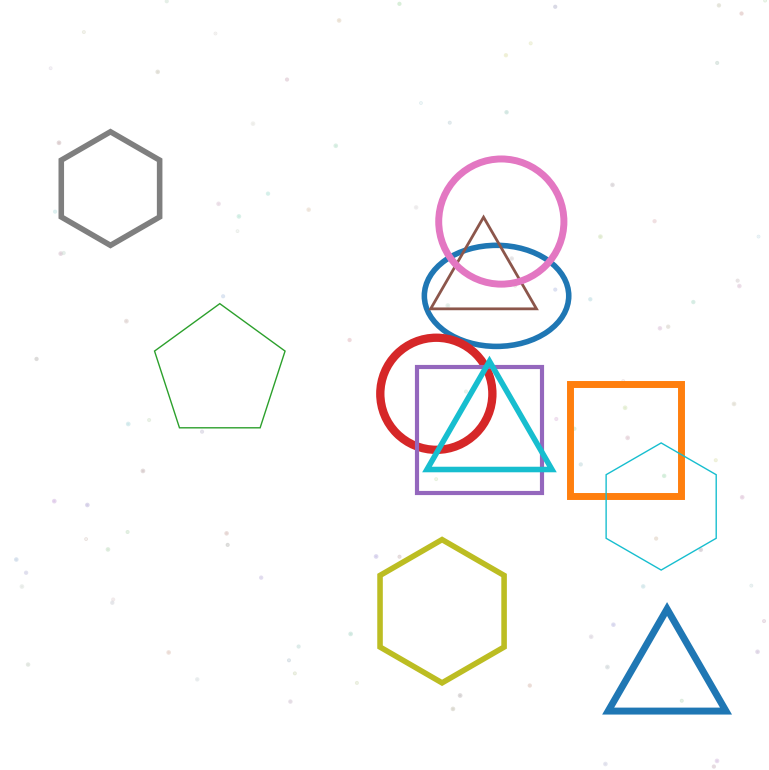[{"shape": "oval", "thickness": 2, "radius": 0.47, "center": [0.645, 0.616]}, {"shape": "triangle", "thickness": 2.5, "radius": 0.44, "center": [0.866, 0.121]}, {"shape": "square", "thickness": 2.5, "radius": 0.36, "center": [0.813, 0.428]}, {"shape": "pentagon", "thickness": 0.5, "radius": 0.45, "center": [0.285, 0.517]}, {"shape": "circle", "thickness": 3, "radius": 0.36, "center": [0.567, 0.489]}, {"shape": "square", "thickness": 1.5, "radius": 0.41, "center": [0.623, 0.441]}, {"shape": "triangle", "thickness": 1, "radius": 0.4, "center": [0.628, 0.639]}, {"shape": "circle", "thickness": 2.5, "radius": 0.41, "center": [0.651, 0.712]}, {"shape": "hexagon", "thickness": 2, "radius": 0.37, "center": [0.143, 0.755]}, {"shape": "hexagon", "thickness": 2, "radius": 0.47, "center": [0.574, 0.206]}, {"shape": "hexagon", "thickness": 0.5, "radius": 0.41, "center": [0.859, 0.342]}, {"shape": "triangle", "thickness": 2, "radius": 0.47, "center": [0.636, 0.437]}]